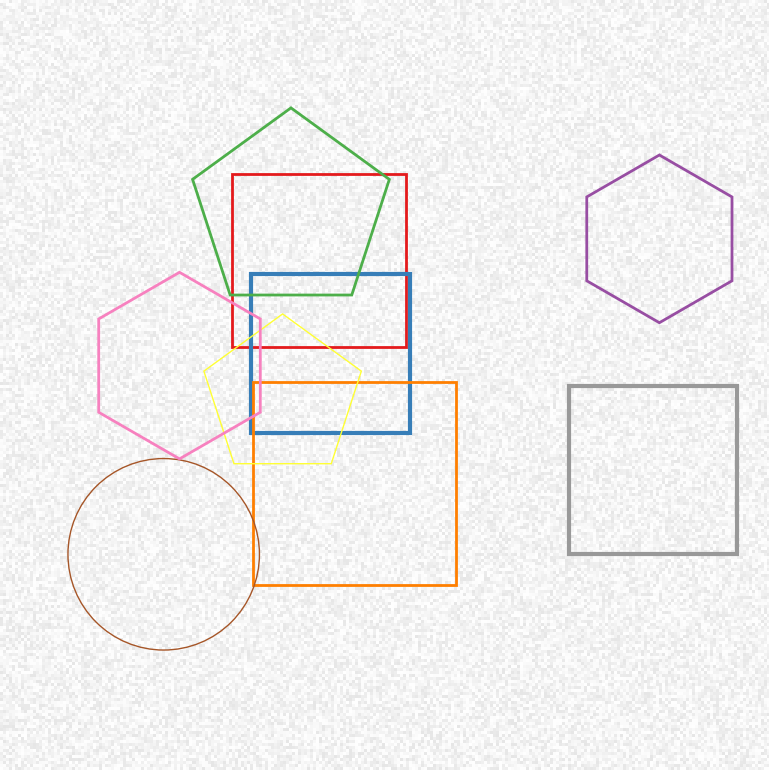[{"shape": "square", "thickness": 1, "radius": 0.56, "center": [0.414, 0.662]}, {"shape": "square", "thickness": 1.5, "radius": 0.52, "center": [0.429, 0.541]}, {"shape": "pentagon", "thickness": 1, "radius": 0.67, "center": [0.378, 0.726]}, {"shape": "hexagon", "thickness": 1, "radius": 0.54, "center": [0.856, 0.69]}, {"shape": "square", "thickness": 1, "radius": 0.66, "center": [0.46, 0.372]}, {"shape": "pentagon", "thickness": 0.5, "radius": 0.54, "center": [0.367, 0.485]}, {"shape": "circle", "thickness": 0.5, "radius": 0.62, "center": [0.213, 0.28]}, {"shape": "hexagon", "thickness": 1, "radius": 0.61, "center": [0.233, 0.525]}, {"shape": "square", "thickness": 1.5, "radius": 0.54, "center": [0.848, 0.39]}]